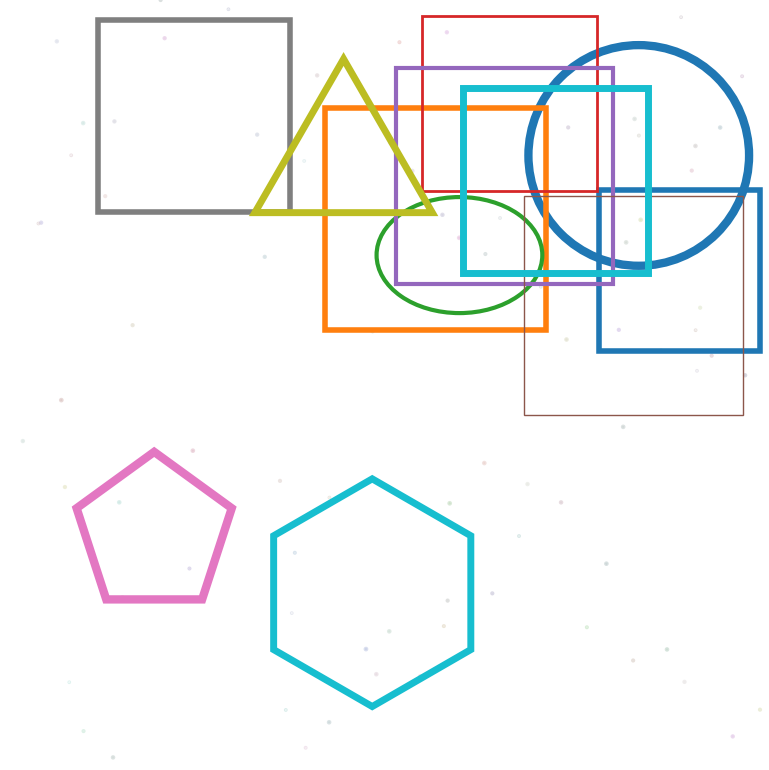[{"shape": "circle", "thickness": 3, "radius": 0.72, "center": [0.83, 0.798]}, {"shape": "square", "thickness": 2, "radius": 0.52, "center": [0.883, 0.648]}, {"shape": "square", "thickness": 2, "radius": 0.72, "center": [0.565, 0.716]}, {"shape": "oval", "thickness": 1.5, "radius": 0.54, "center": [0.597, 0.669]}, {"shape": "square", "thickness": 1, "radius": 0.57, "center": [0.662, 0.866]}, {"shape": "square", "thickness": 1.5, "radius": 0.7, "center": [0.655, 0.771]}, {"shape": "square", "thickness": 0.5, "radius": 0.71, "center": [0.822, 0.603]}, {"shape": "pentagon", "thickness": 3, "radius": 0.53, "center": [0.2, 0.307]}, {"shape": "square", "thickness": 2, "radius": 0.63, "center": [0.252, 0.85]}, {"shape": "triangle", "thickness": 2.5, "radius": 0.67, "center": [0.446, 0.79]}, {"shape": "square", "thickness": 2.5, "radius": 0.6, "center": [0.722, 0.765]}, {"shape": "hexagon", "thickness": 2.5, "radius": 0.74, "center": [0.483, 0.23]}]